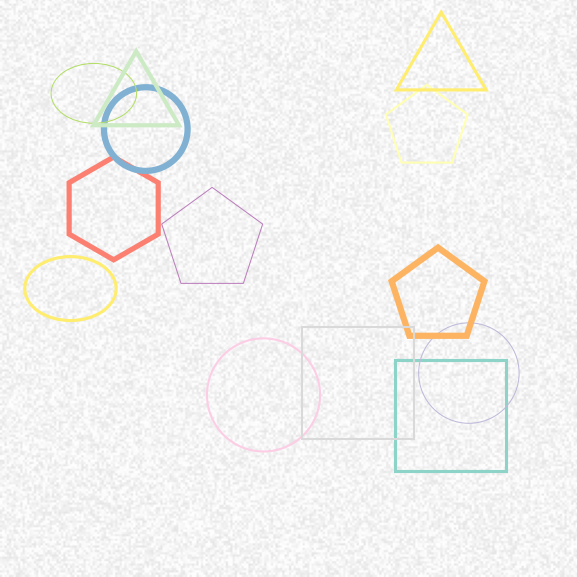[{"shape": "square", "thickness": 1.5, "radius": 0.48, "center": [0.78, 0.28]}, {"shape": "pentagon", "thickness": 1, "radius": 0.37, "center": [0.739, 0.778]}, {"shape": "circle", "thickness": 0.5, "radius": 0.43, "center": [0.812, 0.353]}, {"shape": "hexagon", "thickness": 2.5, "radius": 0.45, "center": [0.197, 0.638]}, {"shape": "circle", "thickness": 3, "radius": 0.36, "center": [0.252, 0.776]}, {"shape": "pentagon", "thickness": 3, "radius": 0.42, "center": [0.759, 0.486]}, {"shape": "oval", "thickness": 0.5, "radius": 0.37, "center": [0.162, 0.838]}, {"shape": "circle", "thickness": 1, "radius": 0.49, "center": [0.456, 0.315]}, {"shape": "square", "thickness": 1, "radius": 0.48, "center": [0.62, 0.336]}, {"shape": "pentagon", "thickness": 0.5, "radius": 0.46, "center": [0.367, 0.583]}, {"shape": "triangle", "thickness": 2, "radius": 0.43, "center": [0.236, 0.825]}, {"shape": "oval", "thickness": 1.5, "radius": 0.4, "center": [0.122, 0.499]}, {"shape": "triangle", "thickness": 1.5, "radius": 0.45, "center": [0.764, 0.888]}]